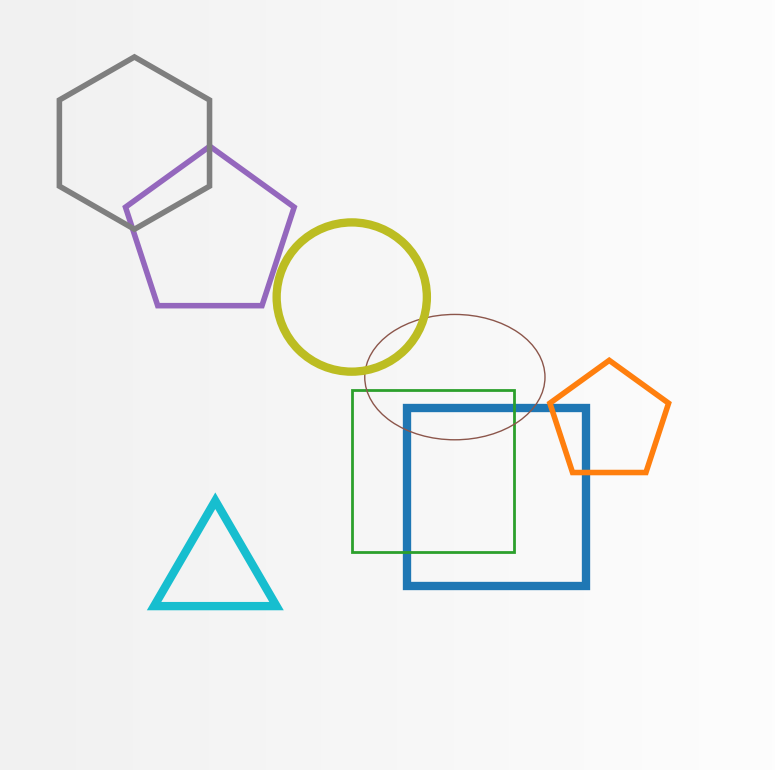[{"shape": "square", "thickness": 3, "radius": 0.58, "center": [0.641, 0.354]}, {"shape": "pentagon", "thickness": 2, "radius": 0.4, "center": [0.786, 0.451]}, {"shape": "square", "thickness": 1, "radius": 0.52, "center": [0.559, 0.388]}, {"shape": "pentagon", "thickness": 2, "radius": 0.57, "center": [0.271, 0.696]}, {"shape": "oval", "thickness": 0.5, "radius": 0.58, "center": [0.587, 0.51]}, {"shape": "hexagon", "thickness": 2, "radius": 0.56, "center": [0.173, 0.814]}, {"shape": "circle", "thickness": 3, "radius": 0.48, "center": [0.454, 0.614]}, {"shape": "triangle", "thickness": 3, "radius": 0.46, "center": [0.278, 0.258]}]